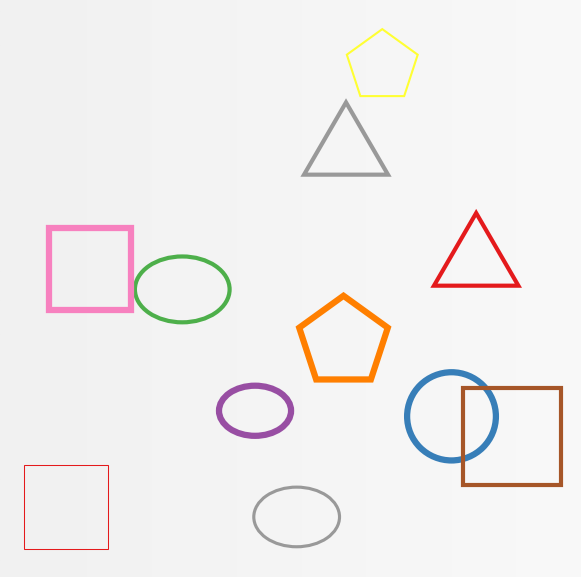[{"shape": "triangle", "thickness": 2, "radius": 0.42, "center": [0.819, 0.546]}, {"shape": "square", "thickness": 0.5, "radius": 0.37, "center": [0.114, 0.121]}, {"shape": "circle", "thickness": 3, "radius": 0.38, "center": [0.777, 0.278]}, {"shape": "oval", "thickness": 2, "radius": 0.41, "center": [0.314, 0.498]}, {"shape": "oval", "thickness": 3, "radius": 0.31, "center": [0.439, 0.288]}, {"shape": "pentagon", "thickness": 3, "radius": 0.4, "center": [0.591, 0.407]}, {"shape": "pentagon", "thickness": 1, "radius": 0.32, "center": [0.658, 0.885]}, {"shape": "square", "thickness": 2, "radius": 0.42, "center": [0.881, 0.244]}, {"shape": "square", "thickness": 3, "radius": 0.35, "center": [0.155, 0.533]}, {"shape": "triangle", "thickness": 2, "radius": 0.42, "center": [0.595, 0.738]}, {"shape": "oval", "thickness": 1.5, "radius": 0.37, "center": [0.51, 0.104]}]